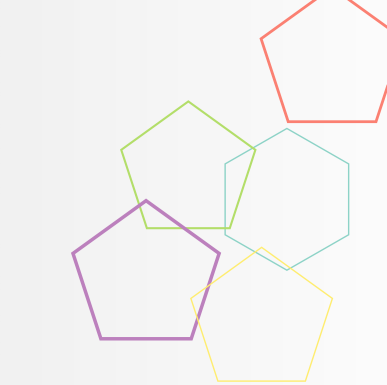[{"shape": "hexagon", "thickness": 1, "radius": 0.92, "center": [0.74, 0.482]}, {"shape": "pentagon", "thickness": 2, "radius": 0.96, "center": [0.857, 0.84]}, {"shape": "pentagon", "thickness": 1.5, "radius": 0.91, "center": [0.486, 0.555]}, {"shape": "pentagon", "thickness": 2.5, "radius": 0.99, "center": [0.377, 0.28]}, {"shape": "pentagon", "thickness": 1, "radius": 0.96, "center": [0.675, 0.165]}]